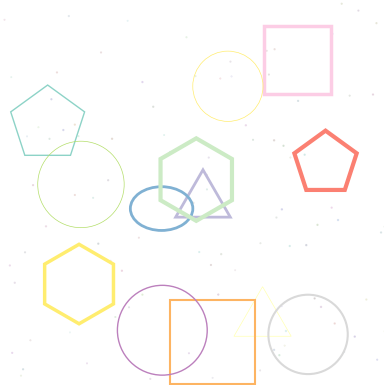[{"shape": "pentagon", "thickness": 1, "radius": 0.5, "center": [0.124, 0.678]}, {"shape": "triangle", "thickness": 0.5, "radius": 0.43, "center": [0.682, 0.17]}, {"shape": "triangle", "thickness": 2, "radius": 0.41, "center": [0.527, 0.477]}, {"shape": "pentagon", "thickness": 3, "radius": 0.43, "center": [0.846, 0.576]}, {"shape": "oval", "thickness": 2, "radius": 0.41, "center": [0.42, 0.458]}, {"shape": "square", "thickness": 1.5, "radius": 0.55, "center": [0.553, 0.111]}, {"shape": "circle", "thickness": 0.5, "radius": 0.56, "center": [0.21, 0.521]}, {"shape": "square", "thickness": 2.5, "radius": 0.44, "center": [0.772, 0.844]}, {"shape": "circle", "thickness": 1.5, "radius": 0.52, "center": [0.8, 0.131]}, {"shape": "circle", "thickness": 1, "radius": 0.58, "center": [0.422, 0.142]}, {"shape": "hexagon", "thickness": 3, "radius": 0.54, "center": [0.51, 0.534]}, {"shape": "circle", "thickness": 0.5, "radius": 0.46, "center": [0.592, 0.776]}, {"shape": "hexagon", "thickness": 2.5, "radius": 0.52, "center": [0.205, 0.262]}]